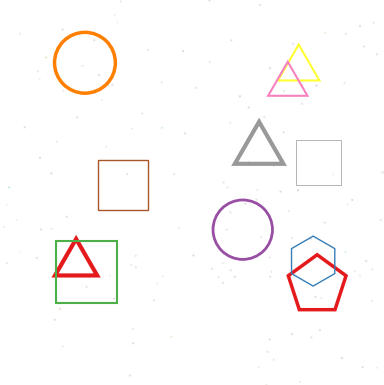[{"shape": "pentagon", "thickness": 2.5, "radius": 0.39, "center": [0.824, 0.259]}, {"shape": "triangle", "thickness": 3, "radius": 0.32, "center": [0.198, 0.316]}, {"shape": "hexagon", "thickness": 1, "radius": 0.32, "center": [0.813, 0.322]}, {"shape": "square", "thickness": 1.5, "radius": 0.4, "center": [0.225, 0.293]}, {"shape": "circle", "thickness": 2, "radius": 0.39, "center": [0.631, 0.403]}, {"shape": "circle", "thickness": 2.5, "radius": 0.4, "center": [0.221, 0.837]}, {"shape": "triangle", "thickness": 1.5, "radius": 0.31, "center": [0.776, 0.822]}, {"shape": "square", "thickness": 1, "radius": 0.32, "center": [0.32, 0.519]}, {"shape": "triangle", "thickness": 1.5, "radius": 0.29, "center": [0.747, 0.781]}, {"shape": "square", "thickness": 0.5, "radius": 0.3, "center": [0.827, 0.578]}, {"shape": "triangle", "thickness": 3, "radius": 0.36, "center": [0.673, 0.611]}]